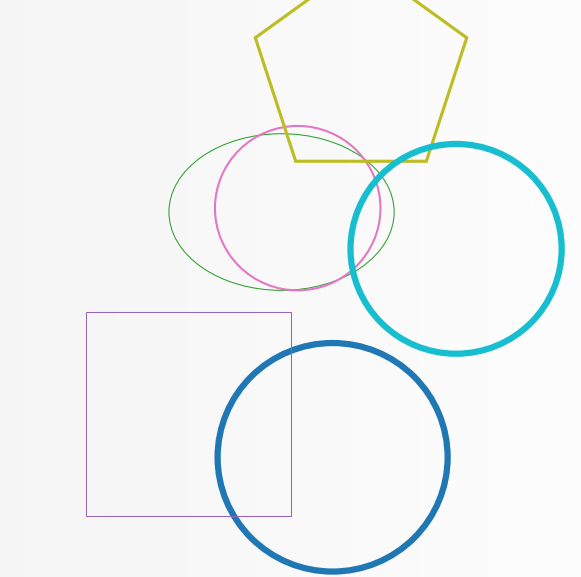[{"shape": "circle", "thickness": 3, "radius": 0.99, "center": [0.572, 0.207]}, {"shape": "oval", "thickness": 0.5, "radius": 0.97, "center": [0.484, 0.632]}, {"shape": "square", "thickness": 0.5, "radius": 0.88, "center": [0.325, 0.282]}, {"shape": "circle", "thickness": 1, "radius": 0.71, "center": [0.512, 0.639]}, {"shape": "pentagon", "thickness": 1.5, "radius": 0.96, "center": [0.621, 0.875]}, {"shape": "circle", "thickness": 3, "radius": 0.91, "center": [0.785, 0.568]}]